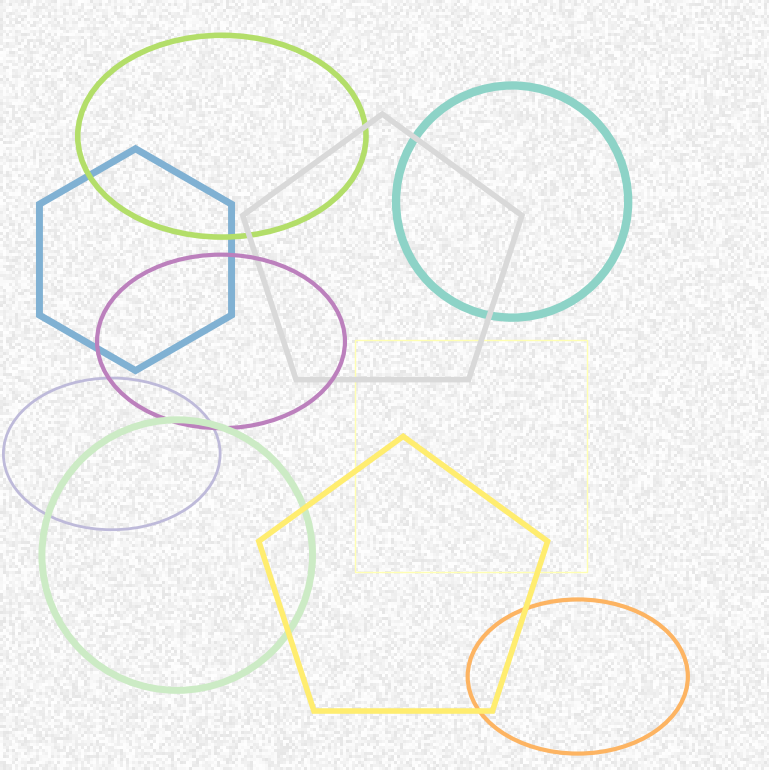[{"shape": "circle", "thickness": 3, "radius": 0.75, "center": [0.665, 0.738]}, {"shape": "square", "thickness": 0.5, "radius": 0.75, "center": [0.611, 0.408]}, {"shape": "oval", "thickness": 1, "radius": 0.7, "center": [0.145, 0.411]}, {"shape": "hexagon", "thickness": 2.5, "radius": 0.72, "center": [0.176, 0.663]}, {"shape": "oval", "thickness": 1.5, "radius": 0.71, "center": [0.75, 0.121]}, {"shape": "oval", "thickness": 2, "radius": 0.94, "center": [0.288, 0.823]}, {"shape": "pentagon", "thickness": 2, "radius": 0.95, "center": [0.497, 0.661]}, {"shape": "oval", "thickness": 1.5, "radius": 0.8, "center": [0.287, 0.557]}, {"shape": "circle", "thickness": 2.5, "radius": 0.88, "center": [0.23, 0.279]}, {"shape": "pentagon", "thickness": 2, "radius": 0.99, "center": [0.524, 0.236]}]